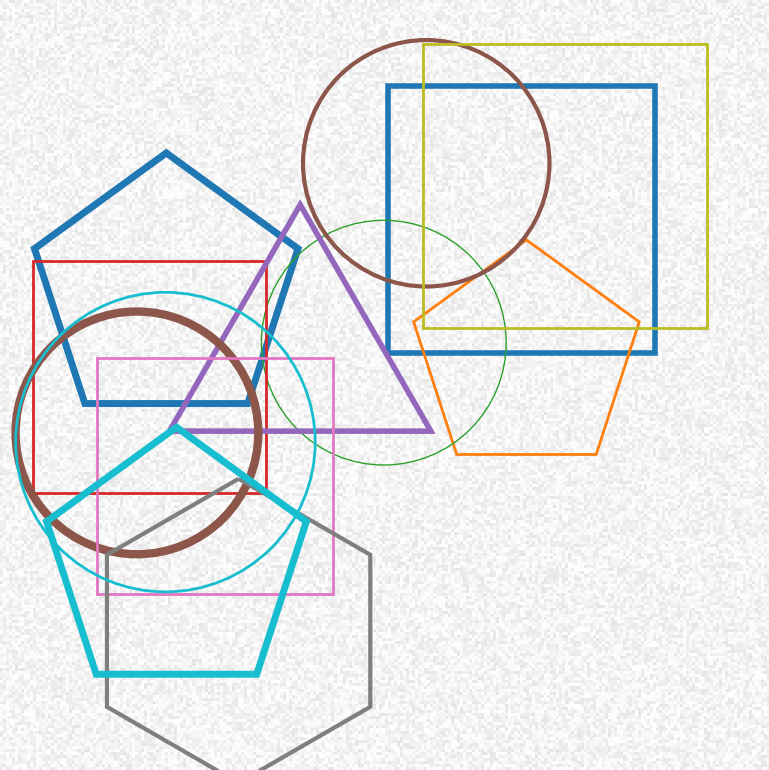[{"shape": "pentagon", "thickness": 2.5, "radius": 0.9, "center": [0.216, 0.621]}, {"shape": "square", "thickness": 2, "radius": 0.87, "center": [0.678, 0.715]}, {"shape": "pentagon", "thickness": 1, "radius": 0.77, "center": [0.684, 0.534]}, {"shape": "circle", "thickness": 0.5, "radius": 0.79, "center": [0.498, 0.555]}, {"shape": "square", "thickness": 1, "radius": 0.75, "center": [0.194, 0.51]}, {"shape": "triangle", "thickness": 2, "radius": 0.98, "center": [0.39, 0.538]}, {"shape": "circle", "thickness": 1.5, "radius": 0.8, "center": [0.554, 0.788]}, {"shape": "circle", "thickness": 3, "radius": 0.79, "center": [0.178, 0.438]}, {"shape": "square", "thickness": 1, "radius": 0.77, "center": [0.279, 0.382]}, {"shape": "hexagon", "thickness": 1.5, "radius": 0.99, "center": [0.31, 0.181]}, {"shape": "square", "thickness": 1, "radius": 0.92, "center": [0.734, 0.758]}, {"shape": "circle", "thickness": 1, "radius": 0.97, "center": [0.215, 0.426]}, {"shape": "pentagon", "thickness": 2.5, "radius": 0.89, "center": [0.229, 0.268]}]